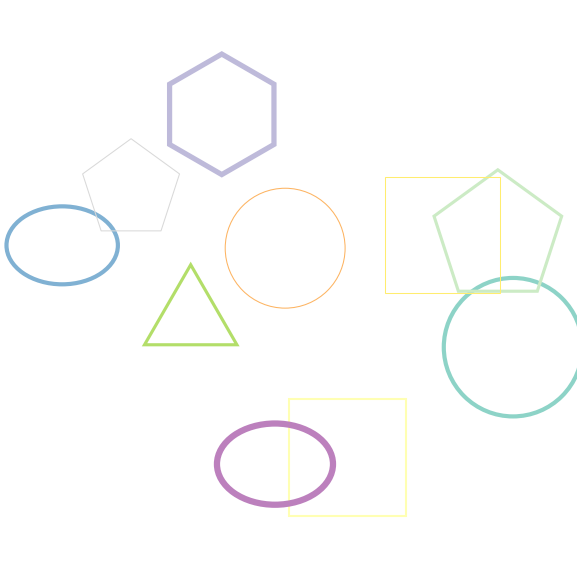[{"shape": "circle", "thickness": 2, "radius": 0.6, "center": [0.888, 0.398]}, {"shape": "square", "thickness": 1, "radius": 0.5, "center": [0.602, 0.207]}, {"shape": "hexagon", "thickness": 2.5, "radius": 0.52, "center": [0.384, 0.801]}, {"shape": "oval", "thickness": 2, "radius": 0.48, "center": [0.108, 0.574]}, {"shape": "circle", "thickness": 0.5, "radius": 0.52, "center": [0.494, 0.569]}, {"shape": "triangle", "thickness": 1.5, "radius": 0.46, "center": [0.33, 0.448]}, {"shape": "pentagon", "thickness": 0.5, "radius": 0.44, "center": [0.227, 0.671]}, {"shape": "oval", "thickness": 3, "radius": 0.5, "center": [0.476, 0.195]}, {"shape": "pentagon", "thickness": 1.5, "radius": 0.58, "center": [0.862, 0.589]}, {"shape": "square", "thickness": 0.5, "radius": 0.5, "center": [0.766, 0.592]}]